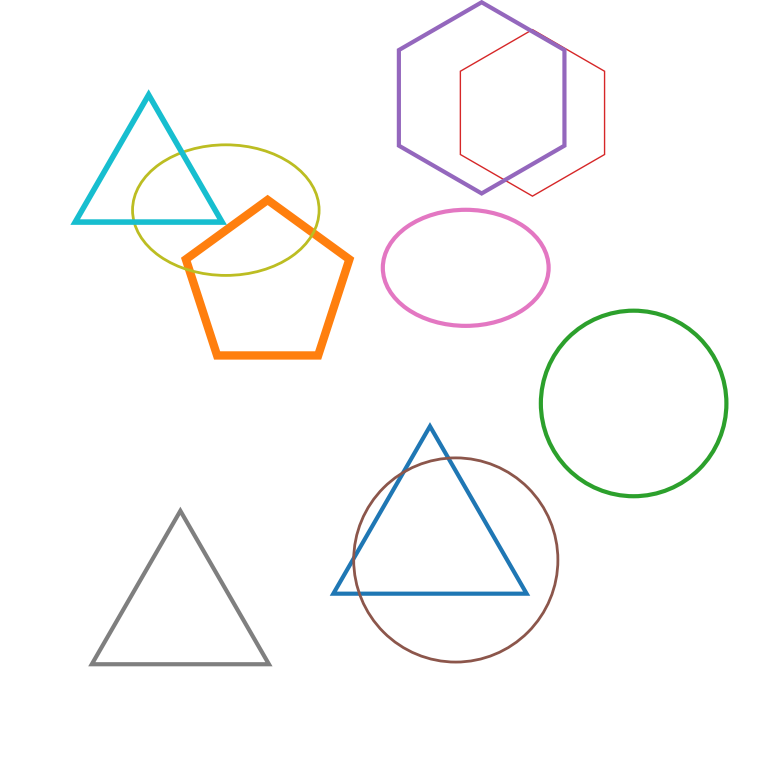[{"shape": "triangle", "thickness": 1.5, "radius": 0.72, "center": [0.558, 0.301]}, {"shape": "pentagon", "thickness": 3, "radius": 0.56, "center": [0.348, 0.629]}, {"shape": "circle", "thickness": 1.5, "radius": 0.6, "center": [0.823, 0.476]}, {"shape": "hexagon", "thickness": 0.5, "radius": 0.54, "center": [0.692, 0.853]}, {"shape": "hexagon", "thickness": 1.5, "radius": 0.62, "center": [0.626, 0.873]}, {"shape": "circle", "thickness": 1, "radius": 0.66, "center": [0.592, 0.273]}, {"shape": "oval", "thickness": 1.5, "radius": 0.54, "center": [0.605, 0.652]}, {"shape": "triangle", "thickness": 1.5, "radius": 0.66, "center": [0.234, 0.204]}, {"shape": "oval", "thickness": 1, "radius": 0.61, "center": [0.293, 0.727]}, {"shape": "triangle", "thickness": 2, "radius": 0.55, "center": [0.193, 0.767]}]